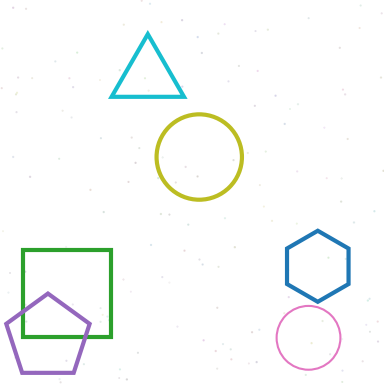[{"shape": "hexagon", "thickness": 3, "radius": 0.46, "center": [0.825, 0.308]}, {"shape": "square", "thickness": 3, "radius": 0.57, "center": [0.174, 0.237]}, {"shape": "pentagon", "thickness": 3, "radius": 0.57, "center": [0.125, 0.124]}, {"shape": "circle", "thickness": 1.5, "radius": 0.41, "center": [0.801, 0.123]}, {"shape": "circle", "thickness": 3, "radius": 0.55, "center": [0.518, 0.592]}, {"shape": "triangle", "thickness": 3, "radius": 0.54, "center": [0.384, 0.803]}]